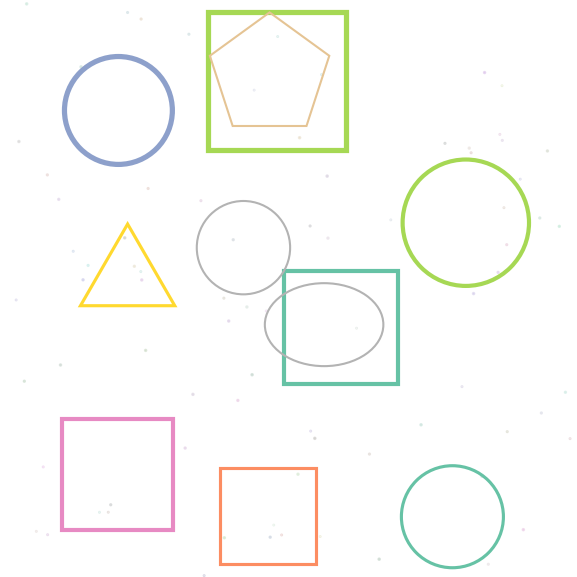[{"shape": "circle", "thickness": 1.5, "radius": 0.44, "center": [0.783, 0.104]}, {"shape": "square", "thickness": 2, "radius": 0.49, "center": [0.59, 0.432]}, {"shape": "square", "thickness": 1.5, "radius": 0.41, "center": [0.465, 0.105]}, {"shape": "circle", "thickness": 2.5, "radius": 0.47, "center": [0.205, 0.808]}, {"shape": "square", "thickness": 2, "radius": 0.48, "center": [0.204, 0.178]}, {"shape": "square", "thickness": 2.5, "radius": 0.6, "center": [0.48, 0.859]}, {"shape": "circle", "thickness": 2, "radius": 0.55, "center": [0.807, 0.613]}, {"shape": "triangle", "thickness": 1.5, "radius": 0.47, "center": [0.221, 0.517]}, {"shape": "pentagon", "thickness": 1, "radius": 0.54, "center": [0.467, 0.869]}, {"shape": "circle", "thickness": 1, "radius": 0.4, "center": [0.422, 0.57]}, {"shape": "oval", "thickness": 1, "radius": 0.51, "center": [0.561, 0.437]}]